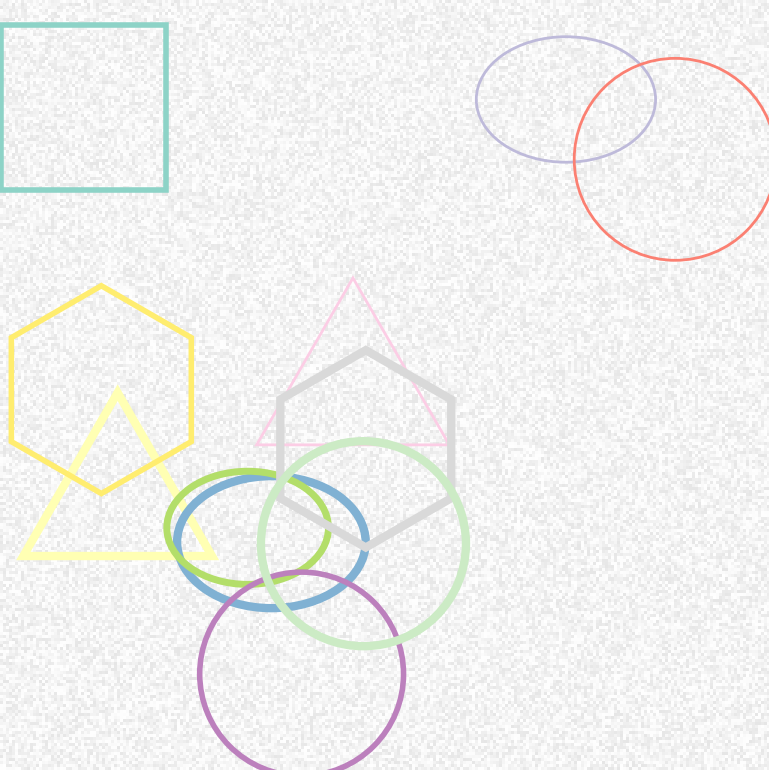[{"shape": "square", "thickness": 2, "radius": 0.54, "center": [0.108, 0.86]}, {"shape": "triangle", "thickness": 3, "radius": 0.71, "center": [0.153, 0.349]}, {"shape": "oval", "thickness": 1, "radius": 0.58, "center": [0.735, 0.871]}, {"shape": "circle", "thickness": 1, "radius": 0.66, "center": [0.877, 0.793]}, {"shape": "oval", "thickness": 3, "radius": 0.61, "center": [0.352, 0.296]}, {"shape": "oval", "thickness": 2.5, "radius": 0.52, "center": [0.322, 0.315]}, {"shape": "triangle", "thickness": 1, "radius": 0.72, "center": [0.458, 0.495]}, {"shape": "hexagon", "thickness": 3, "radius": 0.64, "center": [0.475, 0.417]}, {"shape": "circle", "thickness": 2, "radius": 0.66, "center": [0.392, 0.125]}, {"shape": "circle", "thickness": 3, "radius": 0.67, "center": [0.472, 0.294]}, {"shape": "hexagon", "thickness": 2, "radius": 0.67, "center": [0.132, 0.494]}]